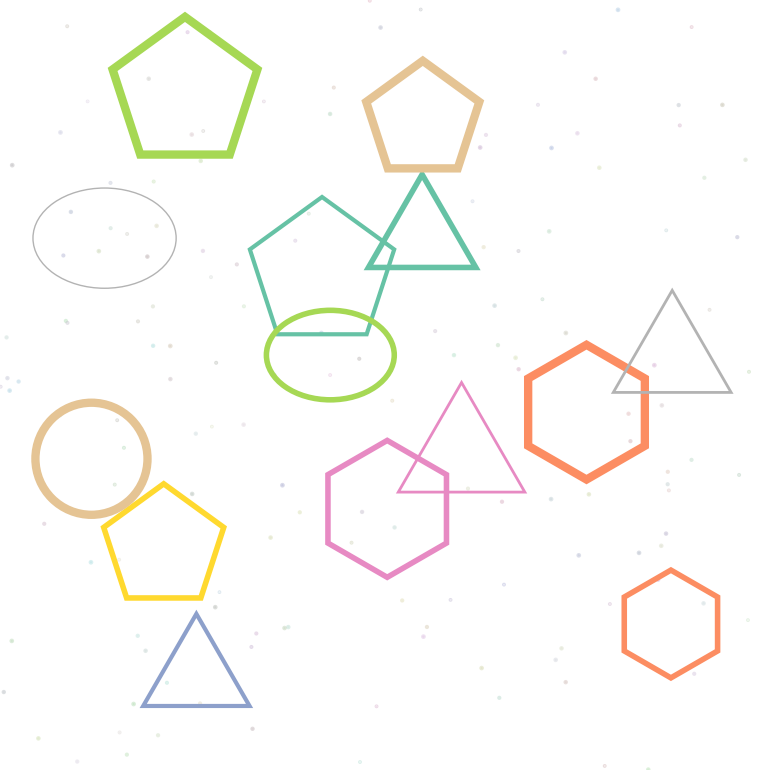[{"shape": "triangle", "thickness": 2, "radius": 0.4, "center": [0.548, 0.693]}, {"shape": "pentagon", "thickness": 1.5, "radius": 0.49, "center": [0.418, 0.646]}, {"shape": "hexagon", "thickness": 3, "radius": 0.44, "center": [0.762, 0.465]}, {"shape": "hexagon", "thickness": 2, "radius": 0.35, "center": [0.871, 0.19]}, {"shape": "triangle", "thickness": 1.5, "radius": 0.4, "center": [0.255, 0.123]}, {"shape": "triangle", "thickness": 1, "radius": 0.47, "center": [0.599, 0.408]}, {"shape": "hexagon", "thickness": 2, "radius": 0.44, "center": [0.503, 0.339]}, {"shape": "oval", "thickness": 2, "radius": 0.42, "center": [0.429, 0.539]}, {"shape": "pentagon", "thickness": 3, "radius": 0.49, "center": [0.24, 0.879]}, {"shape": "pentagon", "thickness": 2, "radius": 0.41, "center": [0.213, 0.29]}, {"shape": "circle", "thickness": 3, "radius": 0.36, "center": [0.119, 0.404]}, {"shape": "pentagon", "thickness": 3, "radius": 0.39, "center": [0.549, 0.844]}, {"shape": "triangle", "thickness": 1, "radius": 0.44, "center": [0.873, 0.535]}, {"shape": "oval", "thickness": 0.5, "radius": 0.46, "center": [0.136, 0.691]}]